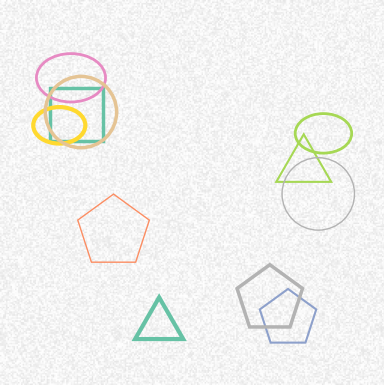[{"shape": "square", "thickness": 2.5, "radius": 0.34, "center": [0.199, 0.702]}, {"shape": "triangle", "thickness": 3, "radius": 0.36, "center": [0.413, 0.155]}, {"shape": "pentagon", "thickness": 1, "radius": 0.49, "center": [0.295, 0.398]}, {"shape": "pentagon", "thickness": 1.5, "radius": 0.39, "center": [0.748, 0.172]}, {"shape": "oval", "thickness": 2, "radius": 0.45, "center": [0.184, 0.798]}, {"shape": "triangle", "thickness": 1.5, "radius": 0.41, "center": [0.789, 0.569]}, {"shape": "oval", "thickness": 2, "radius": 0.37, "center": [0.84, 0.654]}, {"shape": "oval", "thickness": 3, "radius": 0.34, "center": [0.154, 0.675]}, {"shape": "circle", "thickness": 2.5, "radius": 0.46, "center": [0.21, 0.709]}, {"shape": "circle", "thickness": 1, "radius": 0.47, "center": [0.827, 0.496]}, {"shape": "pentagon", "thickness": 2.5, "radius": 0.45, "center": [0.701, 0.223]}]